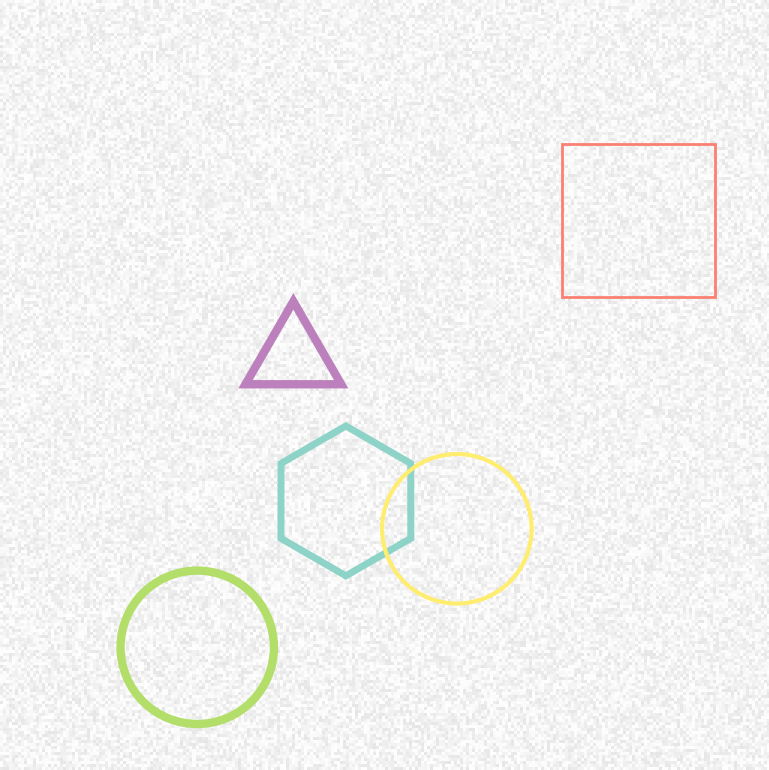[{"shape": "hexagon", "thickness": 2.5, "radius": 0.49, "center": [0.449, 0.349]}, {"shape": "square", "thickness": 1, "radius": 0.5, "center": [0.829, 0.714]}, {"shape": "circle", "thickness": 3, "radius": 0.5, "center": [0.256, 0.159]}, {"shape": "triangle", "thickness": 3, "radius": 0.36, "center": [0.381, 0.537]}, {"shape": "circle", "thickness": 1.5, "radius": 0.49, "center": [0.593, 0.313]}]